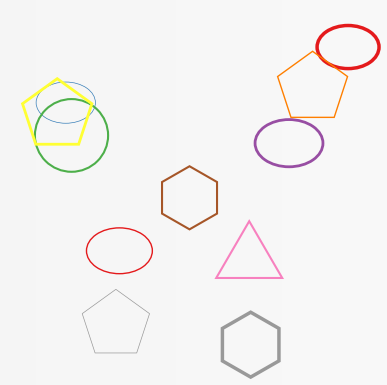[{"shape": "oval", "thickness": 1, "radius": 0.43, "center": [0.308, 0.349]}, {"shape": "oval", "thickness": 2.5, "radius": 0.4, "center": [0.898, 0.878]}, {"shape": "oval", "thickness": 0.5, "radius": 0.38, "center": [0.17, 0.733]}, {"shape": "circle", "thickness": 1.5, "radius": 0.47, "center": [0.185, 0.648]}, {"shape": "oval", "thickness": 2, "radius": 0.44, "center": [0.746, 0.628]}, {"shape": "pentagon", "thickness": 1, "radius": 0.47, "center": [0.807, 0.772]}, {"shape": "pentagon", "thickness": 2, "radius": 0.47, "center": [0.148, 0.702]}, {"shape": "hexagon", "thickness": 1.5, "radius": 0.41, "center": [0.489, 0.486]}, {"shape": "triangle", "thickness": 1.5, "radius": 0.49, "center": [0.643, 0.327]}, {"shape": "hexagon", "thickness": 2.5, "radius": 0.42, "center": [0.647, 0.105]}, {"shape": "pentagon", "thickness": 0.5, "radius": 0.46, "center": [0.299, 0.157]}]